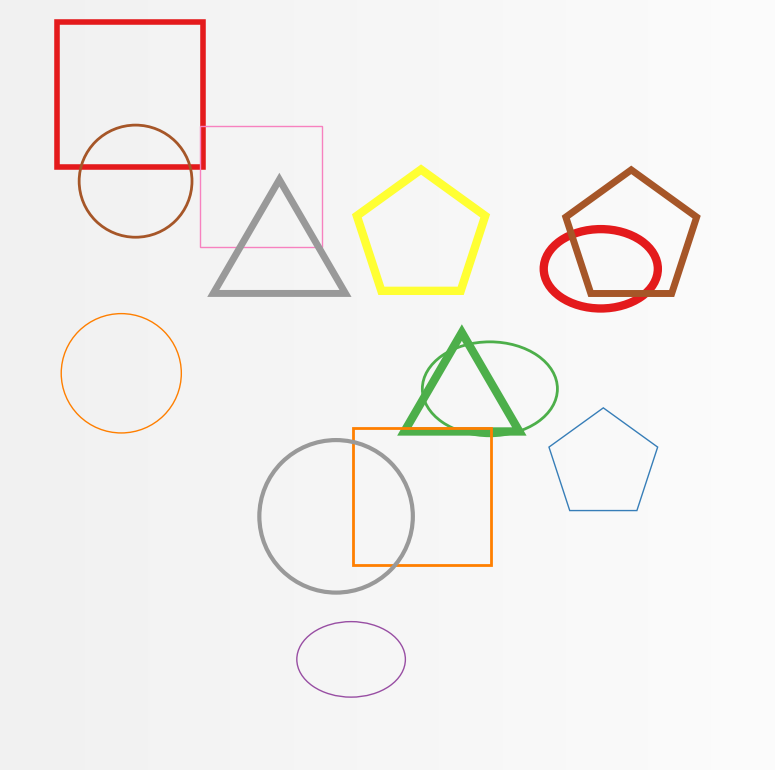[{"shape": "oval", "thickness": 3, "radius": 0.37, "center": [0.775, 0.651]}, {"shape": "square", "thickness": 2, "radius": 0.47, "center": [0.168, 0.877]}, {"shape": "pentagon", "thickness": 0.5, "radius": 0.37, "center": [0.778, 0.397]}, {"shape": "triangle", "thickness": 3, "radius": 0.43, "center": [0.596, 0.482]}, {"shape": "oval", "thickness": 1, "radius": 0.44, "center": [0.632, 0.495]}, {"shape": "oval", "thickness": 0.5, "radius": 0.35, "center": [0.453, 0.144]}, {"shape": "circle", "thickness": 0.5, "radius": 0.39, "center": [0.156, 0.515]}, {"shape": "square", "thickness": 1, "radius": 0.45, "center": [0.544, 0.355]}, {"shape": "pentagon", "thickness": 3, "radius": 0.44, "center": [0.543, 0.693]}, {"shape": "circle", "thickness": 1, "radius": 0.36, "center": [0.175, 0.765]}, {"shape": "pentagon", "thickness": 2.5, "radius": 0.44, "center": [0.815, 0.691]}, {"shape": "square", "thickness": 0.5, "radius": 0.39, "center": [0.336, 0.758]}, {"shape": "circle", "thickness": 1.5, "radius": 0.5, "center": [0.434, 0.329]}, {"shape": "triangle", "thickness": 2.5, "radius": 0.49, "center": [0.36, 0.668]}]